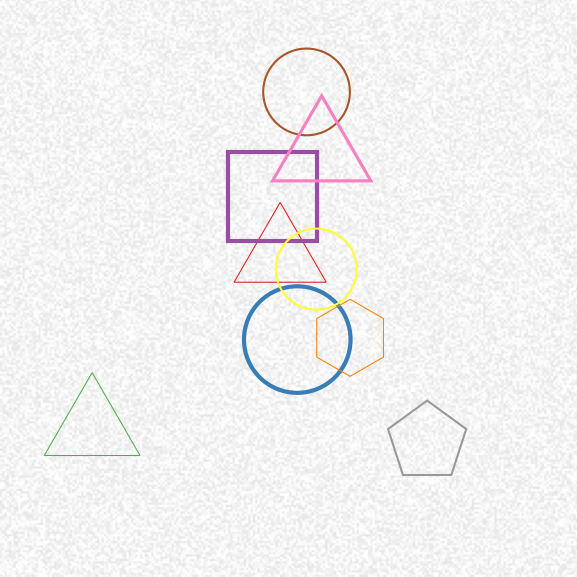[{"shape": "triangle", "thickness": 0.5, "radius": 0.46, "center": [0.485, 0.557]}, {"shape": "circle", "thickness": 2, "radius": 0.46, "center": [0.515, 0.411]}, {"shape": "triangle", "thickness": 0.5, "radius": 0.48, "center": [0.16, 0.258]}, {"shape": "square", "thickness": 2, "radius": 0.38, "center": [0.472, 0.659]}, {"shape": "hexagon", "thickness": 0.5, "radius": 0.33, "center": [0.606, 0.414]}, {"shape": "circle", "thickness": 1, "radius": 0.35, "center": [0.548, 0.533]}, {"shape": "circle", "thickness": 1, "radius": 0.38, "center": [0.531, 0.84]}, {"shape": "triangle", "thickness": 1.5, "radius": 0.49, "center": [0.557, 0.735]}, {"shape": "pentagon", "thickness": 1, "radius": 0.36, "center": [0.74, 0.234]}]